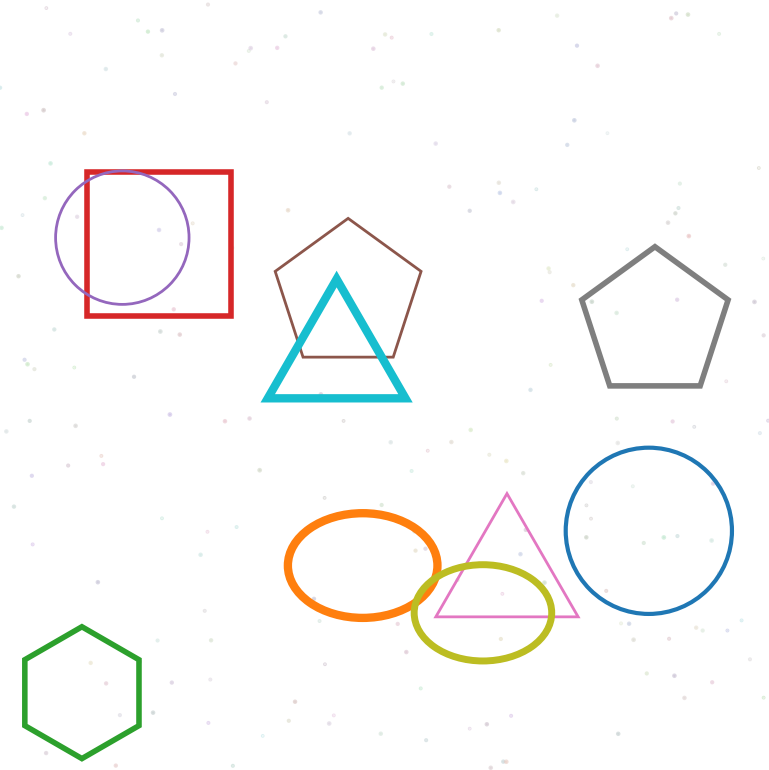[{"shape": "circle", "thickness": 1.5, "radius": 0.54, "center": [0.843, 0.311]}, {"shape": "oval", "thickness": 3, "radius": 0.49, "center": [0.471, 0.266]}, {"shape": "hexagon", "thickness": 2, "radius": 0.43, "center": [0.106, 0.1]}, {"shape": "square", "thickness": 2, "radius": 0.47, "center": [0.207, 0.683]}, {"shape": "circle", "thickness": 1, "radius": 0.43, "center": [0.159, 0.691]}, {"shape": "pentagon", "thickness": 1, "radius": 0.5, "center": [0.452, 0.617]}, {"shape": "triangle", "thickness": 1, "radius": 0.53, "center": [0.658, 0.252]}, {"shape": "pentagon", "thickness": 2, "radius": 0.5, "center": [0.851, 0.58]}, {"shape": "oval", "thickness": 2.5, "radius": 0.45, "center": [0.627, 0.204]}, {"shape": "triangle", "thickness": 3, "radius": 0.52, "center": [0.437, 0.534]}]